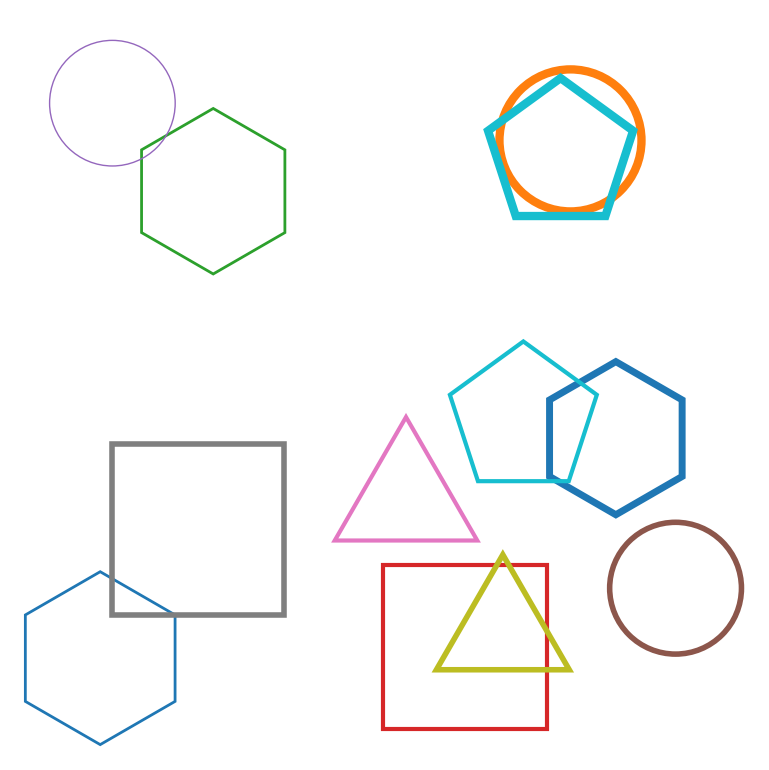[{"shape": "hexagon", "thickness": 2.5, "radius": 0.5, "center": [0.8, 0.431]}, {"shape": "hexagon", "thickness": 1, "radius": 0.56, "center": [0.13, 0.145]}, {"shape": "circle", "thickness": 3, "radius": 0.46, "center": [0.741, 0.818]}, {"shape": "hexagon", "thickness": 1, "radius": 0.54, "center": [0.277, 0.752]}, {"shape": "square", "thickness": 1.5, "radius": 0.53, "center": [0.604, 0.16]}, {"shape": "circle", "thickness": 0.5, "radius": 0.41, "center": [0.146, 0.866]}, {"shape": "circle", "thickness": 2, "radius": 0.43, "center": [0.877, 0.236]}, {"shape": "triangle", "thickness": 1.5, "radius": 0.53, "center": [0.527, 0.351]}, {"shape": "square", "thickness": 2, "radius": 0.56, "center": [0.257, 0.312]}, {"shape": "triangle", "thickness": 2, "radius": 0.5, "center": [0.653, 0.18]}, {"shape": "pentagon", "thickness": 1.5, "radius": 0.5, "center": [0.68, 0.456]}, {"shape": "pentagon", "thickness": 3, "radius": 0.5, "center": [0.728, 0.8]}]